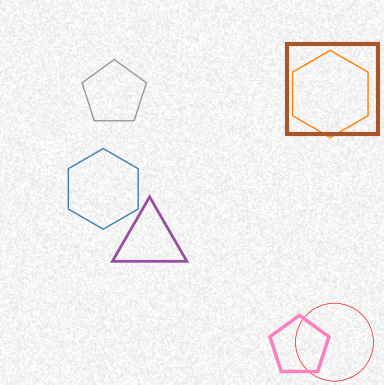[{"shape": "circle", "thickness": 0.5, "radius": 0.51, "center": [0.869, 0.111]}, {"shape": "hexagon", "thickness": 1, "radius": 0.52, "center": [0.268, 0.509]}, {"shape": "triangle", "thickness": 2, "radius": 0.56, "center": [0.389, 0.377]}, {"shape": "hexagon", "thickness": 1, "radius": 0.57, "center": [0.858, 0.756]}, {"shape": "square", "thickness": 3, "radius": 0.59, "center": [0.864, 0.769]}, {"shape": "pentagon", "thickness": 2.5, "radius": 0.4, "center": [0.778, 0.1]}, {"shape": "pentagon", "thickness": 1, "radius": 0.44, "center": [0.297, 0.758]}]